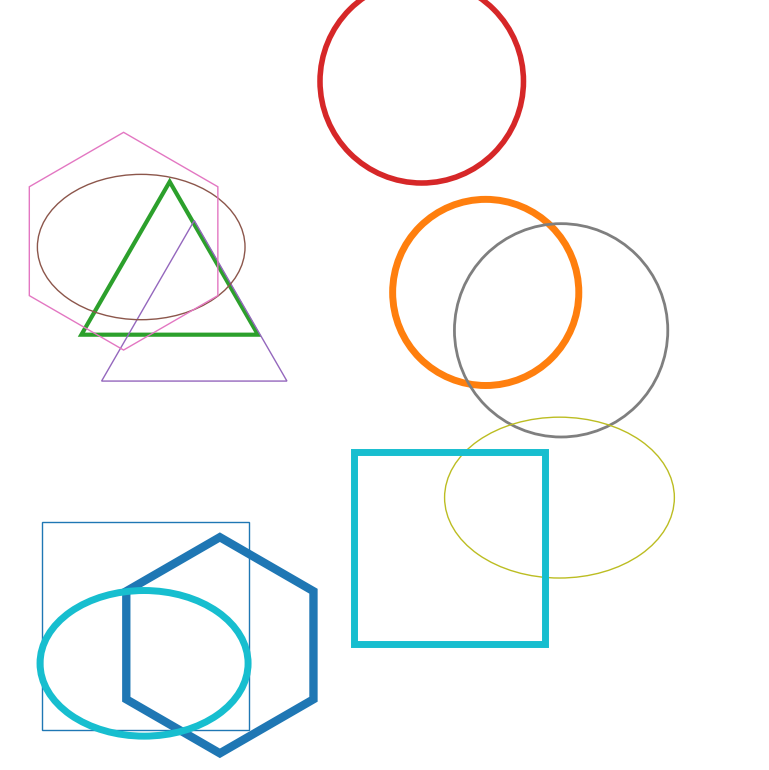[{"shape": "hexagon", "thickness": 3, "radius": 0.7, "center": [0.286, 0.162]}, {"shape": "square", "thickness": 0.5, "radius": 0.67, "center": [0.189, 0.187]}, {"shape": "circle", "thickness": 2.5, "radius": 0.6, "center": [0.631, 0.62]}, {"shape": "triangle", "thickness": 1.5, "radius": 0.66, "center": [0.22, 0.632]}, {"shape": "circle", "thickness": 2, "radius": 0.66, "center": [0.548, 0.894]}, {"shape": "triangle", "thickness": 0.5, "radius": 0.69, "center": [0.252, 0.575]}, {"shape": "oval", "thickness": 0.5, "radius": 0.67, "center": [0.183, 0.679]}, {"shape": "hexagon", "thickness": 0.5, "radius": 0.71, "center": [0.16, 0.687]}, {"shape": "circle", "thickness": 1, "radius": 0.69, "center": [0.729, 0.571]}, {"shape": "oval", "thickness": 0.5, "radius": 0.75, "center": [0.727, 0.354]}, {"shape": "square", "thickness": 2.5, "radius": 0.62, "center": [0.584, 0.288]}, {"shape": "oval", "thickness": 2.5, "radius": 0.68, "center": [0.187, 0.139]}]